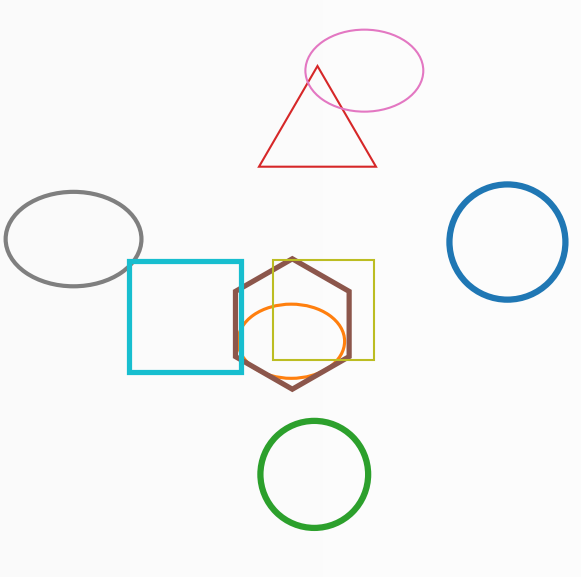[{"shape": "circle", "thickness": 3, "radius": 0.5, "center": [0.873, 0.58]}, {"shape": "oval", "thickness": 1.5, "radius": 0.46, "center": [0.501, 0.408]}, {"shape": "circle", "thickness": 3, "radius": 0.46, "center": [0.541, 0.178]}, {"shape": "triangle", "thickness": 1, "radius": 0.58, "center": [0.546, 0.769]}, {"shape": "hexagon", "thickness": 2.5, "radius": 0.56, "center": [0.503, 0.438]}, {"shape": "oval", "thickness": 1, "radius": 0.51, "center": [0.627, 0.877]}, {"shape": "oval", "thickness": 2, "radius": 0.58, "center": [0.127, 0.585]}, {"shape": "square", "thickness": 1, "radius": 0.43, "center": [0.557, 0.463]}, {"shape": "square", "thickness": 2.5, "radius": 0.48, "center": [0.319, 0.452]}]